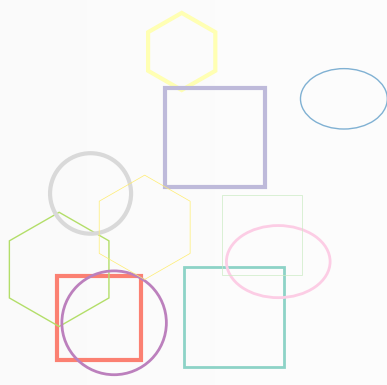[{"shape": "square", "thickness": 2, "radius": 0.65, "center": [0.604, 0.177]}, {"shape": "hexagon", "thickness": 3, "radius": 0.5, "center": [0.469, 0.866]}, {"shape": "square", "thickness": 3, "radius": 0.64, "center": [0.555, 0.643]}, {"shape": "square", "thickness": 3, "radius": 0.54, "center": [0.255, 0.174]}, {"shape": "oval", "thickness": 1, "radius": 0.56, "center": [0.887, 0.743]}, {"shape": "hexagon", "thickness": 1, "radius": 0.74, "center": [0.153, 0.3]}, {"shape": "oval", "thickness": 2, "radius": 0.67, "center": [0.718, 0.321]}, {"shape": "circle", "thickness": 3, "radius": 0.52, "center": [0.234, 0.498]}, {"shape": "circle", "thickness": 2, "radius": 0.67, "center": [0.294, 0.162]}, {"shape": "square", "thickness": 0.5, "radius": 0.52, "center": [0.676, 0.391]}, {"shape": "hexagon", "thickness": 0.5, "radius": 0.68, "center": [0.373, 0.41]}]